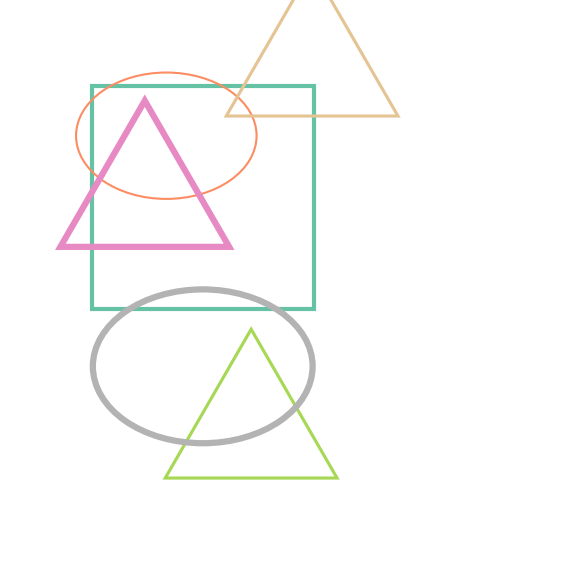[{"shape": "square", "thickness": 2, "radius": 0.96, "center": [0.351, 0.657]}, {"shape": "oval", "thickness": 1, "radius": 0.78, "center": [0.288, 0.764]}, {"shape": "triangle", "thickness": 3, "radius": 0.84, "center": [0.251, 0.656]}, {"shape": "triangle", "thickness": 1.5, "radius": 0.86, "center": [0.435, 0.257]}, {"shape": "triangle", "thickness": 1.5, "radius": 0.86, "center": [0.54, 0.884]}, {"shape": "oval", "thickness": 3, "radius": 0.95, "center": [0.351, 0.365]}]